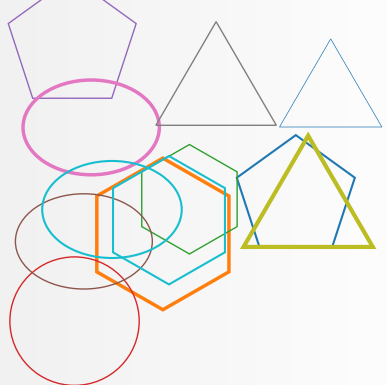[{"shape": "triangle", "thickness": 0.5, "radius": 0.76, "center": [0.853, 0.746]}, {"shape": "pentagon", "thickness": 1.5, "radius": 0.8, "center": [0.763, 0.489]}, {"shape": "hexagon", "thickness": 2.5, "radius": 0.98, "center": [0.42, 0.392]}, {"shape": "hexagon", "thickness": 1, "radius": 0.71, "center": [0.489, 0.482]}, {"shape": "circle", "thickness": 1, "radius": 0.83, "center": [0.192, 0.166]}, {"shape": "pentagon", "thickness": 1, "radius": 0.87, "center": [0.186, 0.885]}, {"shape": "oval", "thickness": 1, "radius": 0.88, "center": [0.216, 0.373]}, {"shape": "oval", "thickness": 2.5, "radius": 0.88, "center": [0.235, 0.669]}, {"shape": "triangle", "thickness": 1, "radius": 0.9, "center": [0.558, 0.764]}, {"shape": "triangle", "thickness": 3, "radius": 0.96, "center": [0.795, 0.455]}, {"shape": "hexagon", "thickness": 1.5, "radius": 0.83, "center": [0.436, 0.428]}, {"shape": "oval", "thickness": 1.5, "radius": 0.9, "center": [0.289, 0.456]}]